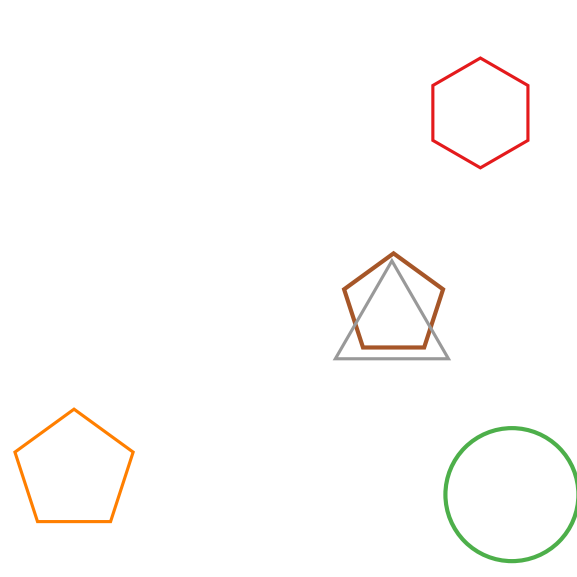[{"shape": "hexagon", "thickness": 1.5, "radius": 0.48, "center": [0.832, 0.804]}, {"shape": "circle", "thickness": 2, "radius": 0.58, "center": [0.886, 0.143]}, {"shape": "pentagon", "thickness": 1.5, "radius": 0.54, "center": [0.128, 0.183]}, {"shape": "pentagon", "thickness": 2, "radius": 0.45, "center": [0.682, 0.47]}, {"shape": "triangle", "thickness": 1.5, "radius": 0.57, "center": [0.679, 0.434]}]